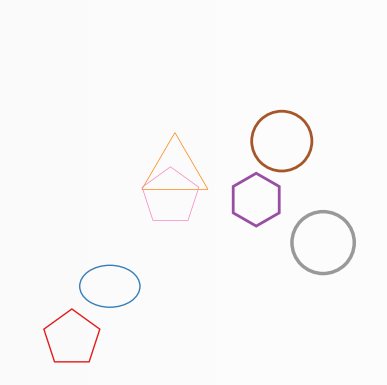[{"shape": "pentagon", "thickness": 1, "radius": 0.38, "center": [0.185, 0.122]}, {"shape": "oval", "thickness": 1, "radius": 0.39, "center": [0.283, 0.256]}, {"shape": "hexagon", "thickness": 2, "radius": 0.34, "center": [0.661, 0.481]}, {"shape": "triangle", "thickness": 0.5, "radius": 0.49, "center": [0.451, 0.557]}, {"shape": "circle", "thickness": 2, "radius": 0.39, "center": [0.727, 0.633]}, {"shape": "pentagon", "thickness": 0.5, "radius": 0.38, "center": [0.44, 0.49]}, {"shape": "circle", "thickness": 2.5, "radius": 0.4, "center": [0.834, 0.37]}]